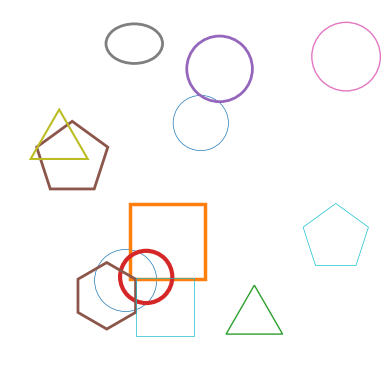[{"shape": "circle", "thickness": 0.5, "radius": 0.4, "center": [0.326, 0.271]}, {"shape": "circle", "thickness": 0.5, "radius": 0.36, "center": [0.522, 0.68]}, {"shape": "square", "thickness": 2.5, "radius": 0.49, "center": [0.434, 0.373]}, {"shape": "triangle", "thickness": 1, "radius": 0.42, "center": [0.661, 0.175]}, {"shape": "circle", "thickness": 3, "radius": 0.34, "center": [0.38, 0.281]}, {"shape": "circle", "thickness": 2, "radius": 0.43, "center": [0.57, 0.821]}, {"shape": "pentagon", "thickness": 2, "radius": 0.49, "center": [0.188, 0.588]}, {"shape": "hexagon", "thickness": 2, "radius": 0.43, "center": [0.277, 0.232]}, {"shape": "circle", "thickness": 1, "radius": 0.45, "center": [0.899, 0.853]}, {"shape": "oval", "thickness": 2, "radius": 0.37, "center": [0.349, 0.887]}, {"shape": "triangle", "thickness": 1.5, "radius": 0.43, "center": [0.154, 0.63]}, {"shape": "square", "thickness": 0.5, "radius": 0.38, "center": [0.428, 0.203]}, {"shape": "pentagon", "thickness": 0.5, "radius": 0.45, "center": [0.872, 0.382]}]